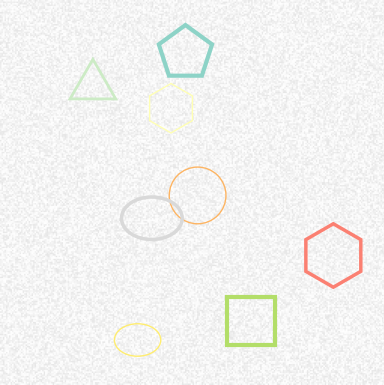[{"shape": "pentagon", "thickness": 3, "radius": 0.36, "center": [0.482, 0.862]}, {"shape": "hexagon", "thickness": 1, "radius": 0.32, "center": [0.444, 0.719]}, {"shape": "hexagon", "thickness": 2.5, "radius": 0.41, "center": [0.866, 0.336]}, {"shape": "circle", "thickness": 1, "radius": 0.37, "center": [0.513, 0.492]}, {"shape": "square", "thickness": 3, "radius": 0.31, "center": [0.652, 0.166]}, {"shape": "oval", "thickness": 2.5, "radius": 0.39, "center": [0.394, 0.433]}, {"shape": "triangle", "thickness": 2, "radius": 0.34, "center": [0.241, 0.777]}, {"shape": "oval", "thickness": 1, "radius": 0.3, "center": [0.357, 0.117]}]